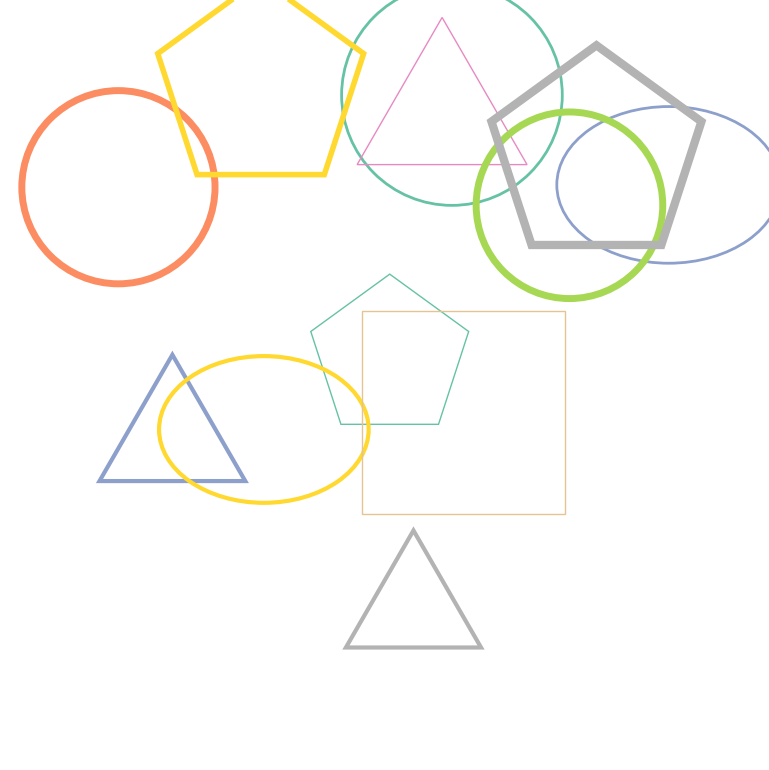[{"shape": "pentagon", "thickness": 0.5, "radius": 0.54, "center": [0.506, 0.536]}, {"shape": "circle", "thickness": 1, "radius": 0.72, "center": [0.587, 0.877]}, {"shape": "circle", "thickness": 2.5, "radius": 0.63, "center": [0.154, 0.757]}, {"shape": "triangle", "thickness": 1.5, "radius": 0.55, "center": [0.224, 0.43]}, {"shape": "oval", "thickness": 1, "radius": 0.73, "center": [0.868, 0.76]}, {"shape": "triangle", "thickness": 0.5, "radius": 0.64, "center": [0.574, 0.85]}, {"shape": "circle", "thickness": 2.5, "radius": 0.61, "center": [0.74, 0.733]}, {"shape": "oval", "thickness": 1.5, "radius": 0.68, "center": [0.343, 0.442]}, {"shape": "pentagon", "thickness": 2, "radius": 0.7, "center": [0.339, 0.887]}, {"shape": "square", "thickness": 0.5, "radius": 0.66, "center": [0.601, 0.465]}, {"shape": "triangle", "thickness": 1.5, "radius": 0.51, "center": [0.537, 0.21]}, {"shape": "pentagon", "thickness": 3, "radius": 0.72, "center": [0.775, 0.798]}]